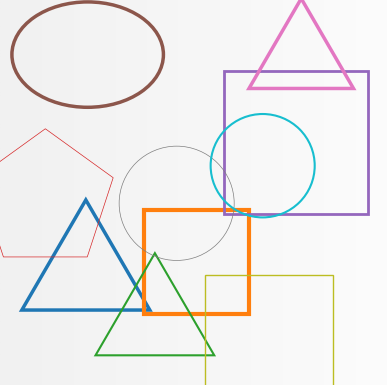[{"shape": "triangle", "thickness": 2.5, "radius": 0.95, "center": [0.221, 0.29]}, {"shape": "square", "thickness": 3, "radius": 0.68, "center": [0.507, 0.32]}, {"shape": "triangle", "thickness": 1.5, "radius": 0.88, "center": [0.4, 0.166]}, {"shape": "pentagon", "thickness": 0.5, "radius": 0.92, "center": [0.117, 0.482]}, {"shape": "square", "thickness": 2, "radius": 0.93, "center": [0.765, 0.63]}, {"shape": "oval", "thickness": 2.5, "radius": 0.98, "center": [0.226, 0.858]}, {"shape": "triangle", "thickness": 2.5, "radius": 0.78, "center": [0.777, 0.848]}, {"shape": "circle", "thickness": 0.5, "radius": 0.74, "center": [0.456, 0.472]}, {"shape": "square", "thickness": 1, "radius": 0.83, "center": [0.695, 0.12]}, {"shape": "circle", "thickness": 1.5, "radius": 0.67, "center": [0.678, 0.57]}]